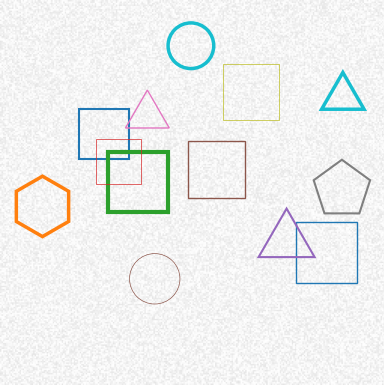[{"shape": "square", "thickness": 1, "radius": 0.4, "center": [0.849, 0.343]}, {"shape": "square", "thickness": 1.5, "radius": 0.33, "center": [0.271, 0.652]}, {"shape": "hexagon", "thickness": 2.5, "radius": 0.39, "center": [0.11, 0.464]}, {"shape": "square", "thickness": 3, "radius": 0.39, "center": [0.358, 0.528]}, {"shape": "square", "thickness": 0.5, "radius": 0.29, "center": [0.308, 0.581]}, {"shape": "triangle", "thickness": 1.5, "radius": 0.42, "center": [0.744, 0.374]}, {"shape": "square", "thickness": 1, "radius": 0.37, "center": [0.562, 0.56]}, {"shape": "circle", "thickness": 0.5, "radius": 0.33, "center": [0.402, 0.276]}, {"shape": "triangle", "thickness": 1, "radius": 0.33, "center": [0.383, 0.7]}, {"shape": "pentagon", "thickness": 1.5, "radius": 0.39, "center": [0.888, 0.508]}, {"shape": "square", "thickness": 0.5, "radius": 0.36, "center": [0.652, 0.762]}, {"shape": "triangle", "thickness": 2.5, "radius": 0.32, "center": [0.891, 0.748]}, {"shape": "circle", "thickness": 2.5, "radius": 0.3, "center": [0.496, 0.881]}]